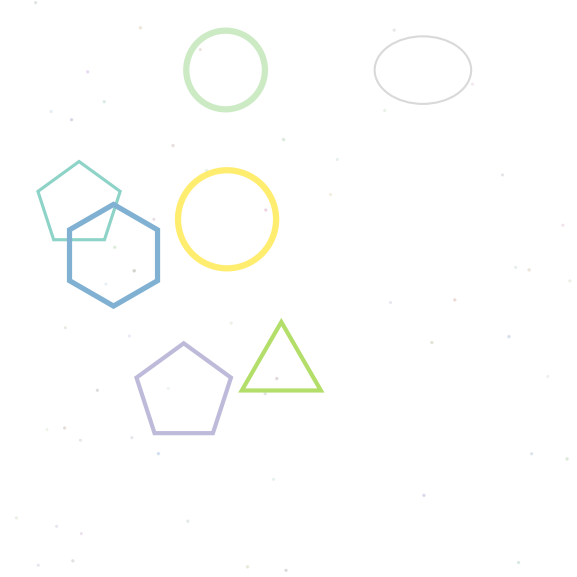[{"shape": "pentagon", "thickness": 1.5, "radius": 0.37, "center": [0.137, 0.645]}, {"shape": "pentagon", "thickness": 2, "radius": 0.43, "center": [0.318, 0.319]}, {"shape": "hexagon", "thickness": 2.5, "radius": 0.44, "center": [0.197, 0.557]}, {"shape": "triangle", "thickness": 2, "radius": 0.4, "center": [0.487, 0.362]}, {"shape": "oval", "thickness": 1, "radius": 0.42, "center": [0.732, 0.878]}, {"shape": "circle", "thickness": 3, "radius": 0.34, "center": [0.391, 0.878]}, {"shape": "circle", "thickness": 3, "radius": 0.42, "center": [0.393, 0.619]}]